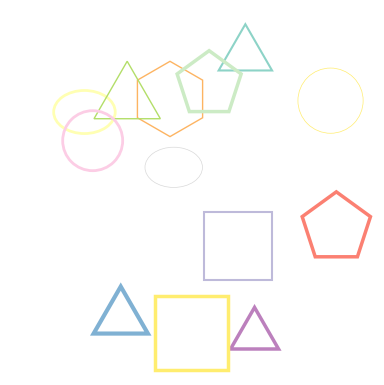[{"shape": "triangle", "thickness": 1.5, "radius": 0.4, "center": [0.637, 0.857]}, {"shape": "oval", "thickness": 2, "radius": 0.4, "center": [0.219, 0.709]}, {"shape": "square", "thickness": 1.5, "radius": 0.44, "center": [0.617, 0.362]}, {"shape": "pentagon", "thickness": 2.5, "radius": 0.47, "center": [0.874, 0.408]}, {"shape": "triangle", "thickness": 3, "radius": 0.41, "center": [0.314, 0.174]}, {"shape": "hexagon", "thickness": 1, "radius": 0.49, "center": [0.442, 0.743]}, {"shape": "triangle", "thickness": 1, "radius": 0.5, "center": [0.33, 0.741]}, {"shape": "circle", "thickness": 2, "radius": 0.39, "center": [0.241, 0.635]}, {"shape": "oval", "thickness": 0.5, "radius": 0.37, "center": [0.451, 0.565]}, {"shape": "triangle", "thickness": 2.5, "radius": 0.36, "center": [0.661, 0.129]}, {"shape": "pentagon", "thickness": 2.5, "radius": 0.44, "center": [0.543, 0.781]}, {"shape": "circle", "thickness": 0.5, "radius": 0.42, "center": [0.859, 0.739]}, {"shape": "square", "thickness": 2.5, "radius": 0.48, "center": [0.497, 0.135]}]